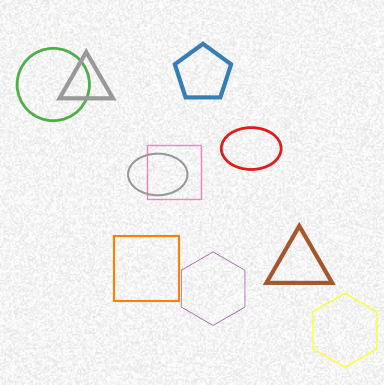[{"shape": "oval", "thickness": 2, "radius": 0.39, "center": [0.653, 0.614]}, {"shape": "pentagon", "thickness": 3, "radius": 0.38, "center": [0.527, 0.809]}, {"shape": "circle", "thickness": 2, "radius": 0.47, "center": [0.138, 0.78]}, {"shape": "hexagon", "thickness": 0.5, "radius": 0.48, "center": [0.554, 0.25]}, {"shape": "square", "thickness": 1.5, "radius": 0.42, "center": [0.382, 0.302]}, {"shape": "hexagon", "thickness": 1, "radius": 0.48, "center": [0.896, 0.142]}, {"shape": "triangle", "thickness": 3, "radius": 0.49, "center": [0.777, 0.315]}, {"shape": "square", "thickness": 1, "radius": 0.35, "center": [0.453, 0.554]}, {"shape": "triangle", "thickness": 3, "radius": 0.4, "center": [0.224, 0.785]}, {"shape": "oval", "thickness": 1.5, "radius": 0.39, "center": [0.41, 0.547]}]